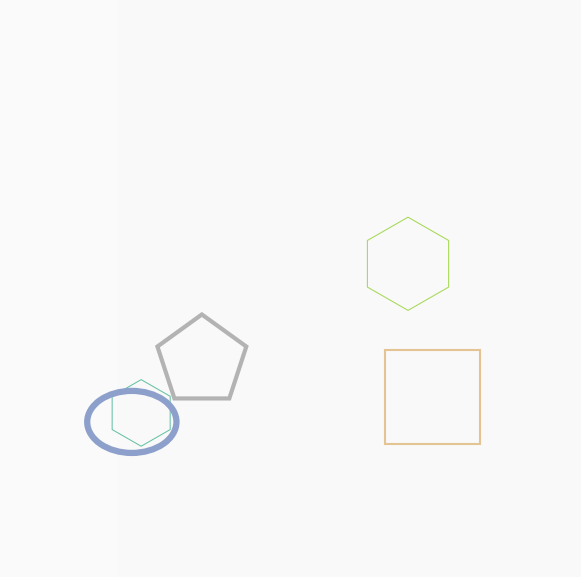[{"shape": "hexagon", "thickness": 0.5, "radius": 0.29, "center": [0.243, 0.284]}, {"shape": "oval", "thickness": 3, "radius": 0.38, "center": [0.227, 0.269]}, {"shape": "hexagon", "thickness": 0.5, "radius": 0.4, "center": [0.702, 0.542]}, {"shape": "square", "thickness": 1, "radius": 0.41, "center": [0.744, 0.311]}, {"shape": "pentagon", "thickness": 2, "radius": 0.4, "center": [0.347, 0.374]}]